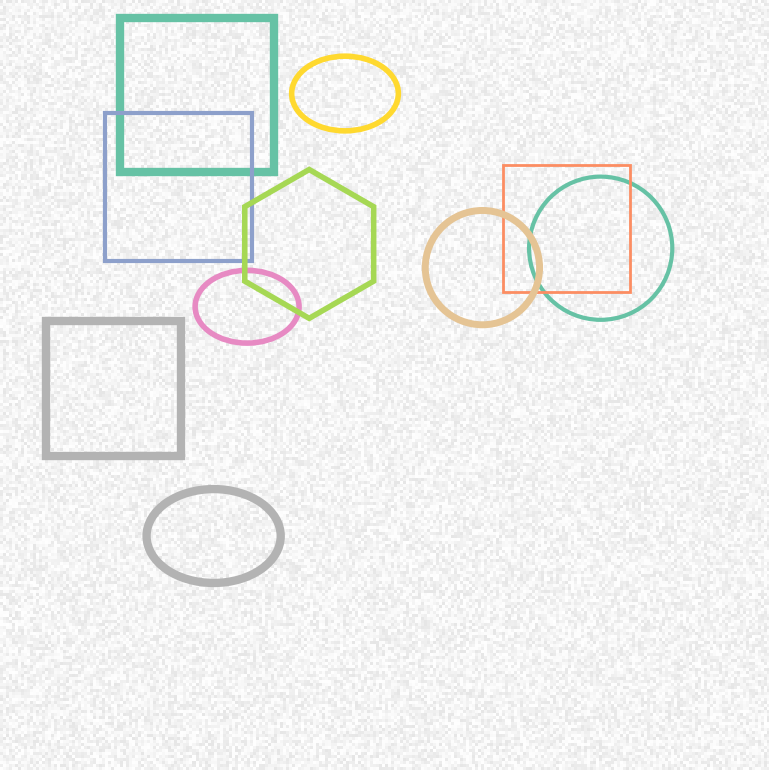[{"shape": "circle", "thickness": 1.5, "radius": 0.46, "center": [0.78, 0.678]}, {"shape": "square", "thickness": 3, "radius": 0.5, "center": [0.256, 0.877]}, {"shape": "square", "thickness": 1, "radius": 0.41, "center": [0.736, 0.703]}, {"shape": "square", "thickness": 1.5, "radius": 0.48, "center": [0.232, 0.757]}, {"shape": "oval", "thickness": 2, "radius": 0.34, "center": [0.321, 0.602]}, {"shape": "hexagon", "thickness": 2, "radius": 0.48, "center": [0.402, 0.683]}, {"shape": "oval", "thickness": 2, "radius": 0.35, "center": [0.448, 0.879]}, {"shape": "circle", "thickness": 2.5, "radius": 0.37, "center": [0.627, 0.652]}, {"shape": "oval", "thickness": 3, "radius": 0.44, "center": [0.277, 0.304]}, {"shape": "square", "thickness": 3, "radius": 0.44, "center": [0.148, 0.495]}]